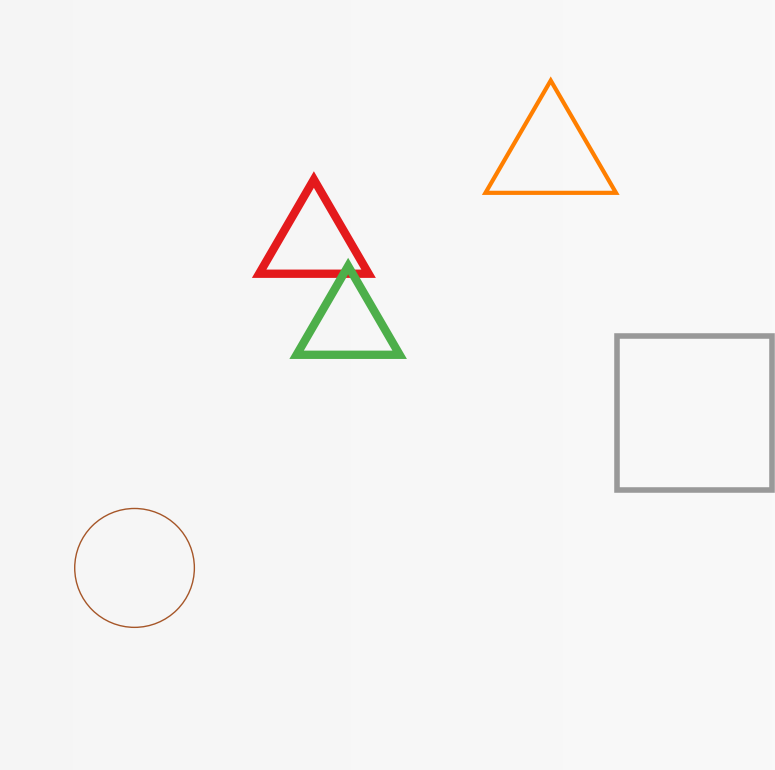[{"shape": "triangle", "thickness": 3, "radius": 0.41, "center": [0.405, 0.685]}, {"shape": "triangle", "thickness": 3, "radius": 0.38, "center": [0.449, 0.578]}, {"shape": "triangle", "thickness": 1.5, "radius": 0.49, "center": [0.711, 0.798]}, {"shape": "circle", "thickness": 0.5, "radius": 0.39, "center": [0.174, 0.262]}, {"shape": "square", "thickness": 2, "radius": 0.5, "center": [0.897, 0.464]}]